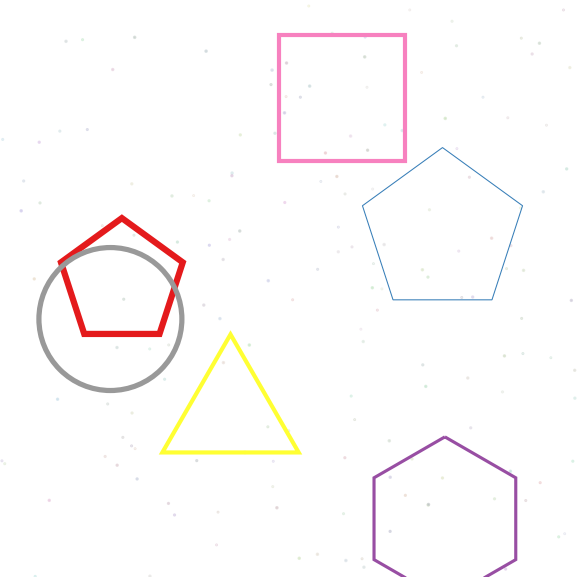[{"shape": "pentagon", "thickness": 3, "radius": 0.55, "center": [0.211, 0.511]}, {"shape": "pentagon", "thickness": 0.5, "radius": 0.73, "center": [0.766, 0.598]}, {"shape": "hexagon", "thickness": 1.5, "radius": 0.71, "center": [0.77, 0.101]}, {"shape": "triangle", "thickness": 2, "radius": 0.68, "center": [0.399, 0.284]}, {"shape": "square", "thickness": 2, "radius": 0.55, "center": [0.592, 0.83]}, {"shape": "circle", "thickness": 2.5, "radius": 0.62, "center": [0.191, 0.447]}]